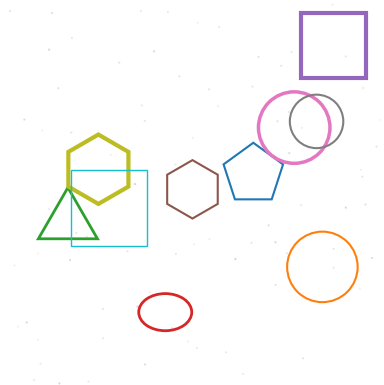[{"shape": "pentagon", "thickness": 1.5, "radius": 0.41, "center": [0.658, 0.548]}, {"shape": "circle", "thickness": 1.5, "radius": 0.46, "center": [0.837, 0.307]}, {"shape": "triangle", "thickness": 2, "radius": 0.44, "center": [0.176, 0.424]}, {"shape": "oval", "thickness": 2, "radius": 0.34, "center": [0.429, 0.189]}, {"shape": "square", "thickness": 3, "radius": 0.42, "center": [0.867, 0.882]}, {"shape": "hexagon", "thickness": 1.5, "radius": 0.38, "center": [0.5, 0.508]}, {"shape": "circle", "thickness": 2.5, "radius": 0.46, "center": [0.764, 0.669]}, {"shape": "circle", "thickness": 1.5, "radius": 0.35, "center": [0.822, 0.685]}, {"shape": "hexagon", "thickness": 3, "radius": 0.45, "center": [0.256, 0.56]}, {"shape": "square", "thickness": 1, "radius": 0.49, "center": [0.283, 0.46]}]